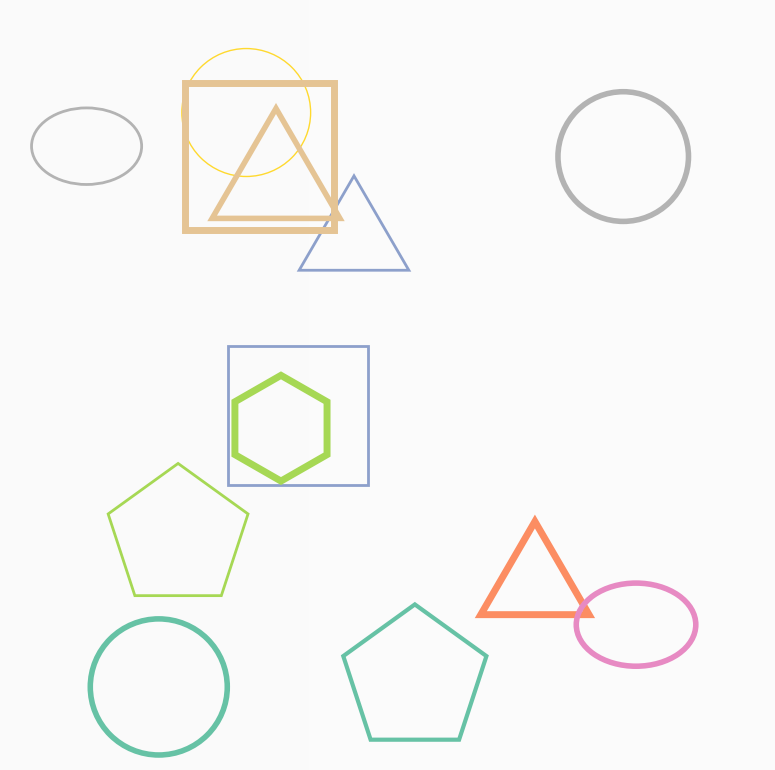[{"shape": "circle", "thickness": 2, "radius": 0.44, "center": [0.205, 0.108]}, {"shape": "pentagon", "thickness": 1.5, "radius": 0.49, "center": [0.535, 0.118]}, {"shape": "triangle", "thickness": 2.5, "radius": 0.4, "center": [0.69, 0.242]}, {"shape": "square", "thickness": 1, "radius": 0.45, "center": [0.385, 0.46]}, {"shape": "triangle", "thickness": 1, "radius": 0.41, "center": [0.457, 0.69]}, {"shape": "oval", "thickness": 2, "radius": 0.39, "center": [0.821, 0.189]}, {"shape": "pentagon", "thickness": 1, "radius": 0.47, "center": [0.23, 0.303]}, {"shape": "hexagon", "thickness": 2.5, "radius": 0.34, "center": [0.363, 0.444]}, {"shape": "circle", "thickness": 0.5, "radius": 0.42, "center": [0.318, 0.854]}, {"shape": "triangle", "thickness": 2, "radius": 0.48, "center": [0.356, 0.764]}, {"shape": "square", "thickness": 2.5, "radius": 0.48, "center": [0.335, 0.797]}, {"shape": "oval", "thickness": 1, "radius": 0.36, "center": [0.112, 0.81]}, {"shape": "circle", "thickness": 2, "radius": 0.42, "center": [0.804, 0.797]}]